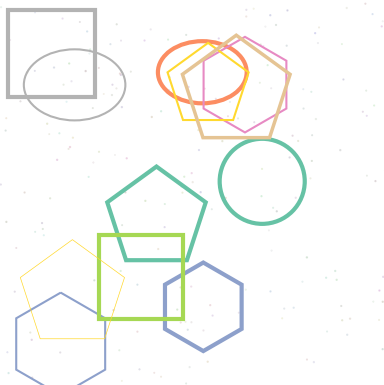[{"shape": "pentagon", "thickness": 3, "radius": 0.67, "center": [0.406, 0.433]}, {"shape": "circle", "thickness": 3, "radius": 0.55, "center": [0.681, 0.529]}, {"shape": "oval", "thickness": 3, "radius": 0.58, "center": [0.525, 0.812]}, {"shape": "hexagon", "thickness": 1.5, "radius": 0.67, "center": [0.158, 0.107]}, {"shape": "hexagon", "thickness": 3, "radius": 0.57, "center": [0.528, 0.203]}, {"shape": "hexagon", "thickness": 1.5, "radius": 0.62, "center": [0.636, 0.78]}, {"shape": "square", "thickness": 3, "radius": 0.54, "center": [0.366, 0.28]}, {"shape": "pentagon", "thickness": 1.5, "radius": 0.55, "center": [0.54, 0.778]}, {"shape": "pentagon", "thickness": 0.5, "radius": 0.71, "center": [0.188, 0.235]}, {"shape": "pentagon", "thickness": 2.5, "radius": 0.74, "center": [0.614, 0.761]}, {"shape": "oval", "thickness": 1.5, "radius": 0.66, "center": [0.194, 0.78]}, {"shape": "square", "thickness": 3, "radius": 0.56, "center": [0.134, 0.861]}]